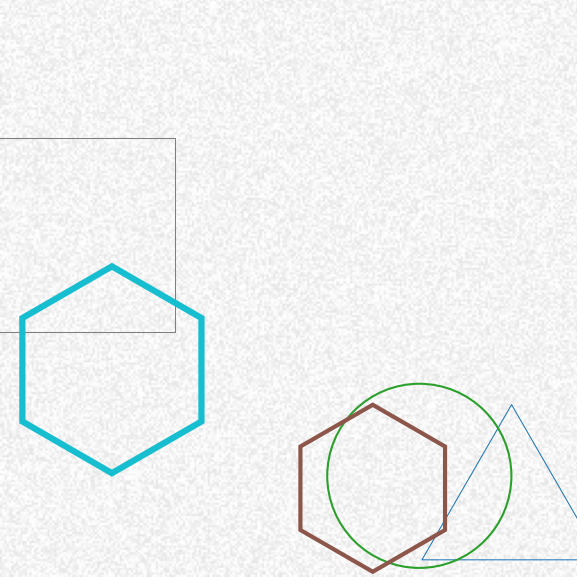[{"shape": "triangle", "thickness": 0.5, "radius": 0.9, "center": [0.886, 0.119]}, {"shape": "circle", "thickness": 1, "radius": 0.8, "center": [0.726, 0.175]}, {"shape": "hexagon", "thickness": 2, "radius": 0.72, "center": [0.645, 0.154]}, {"shape": "square", "thickness": 0.5, "radius": 0.84, "center": [0.134, 0.592]}, {"shape": "hexagon", "thickness": 3, "radius": 0.9, "center": [0.194, 0.359]}]